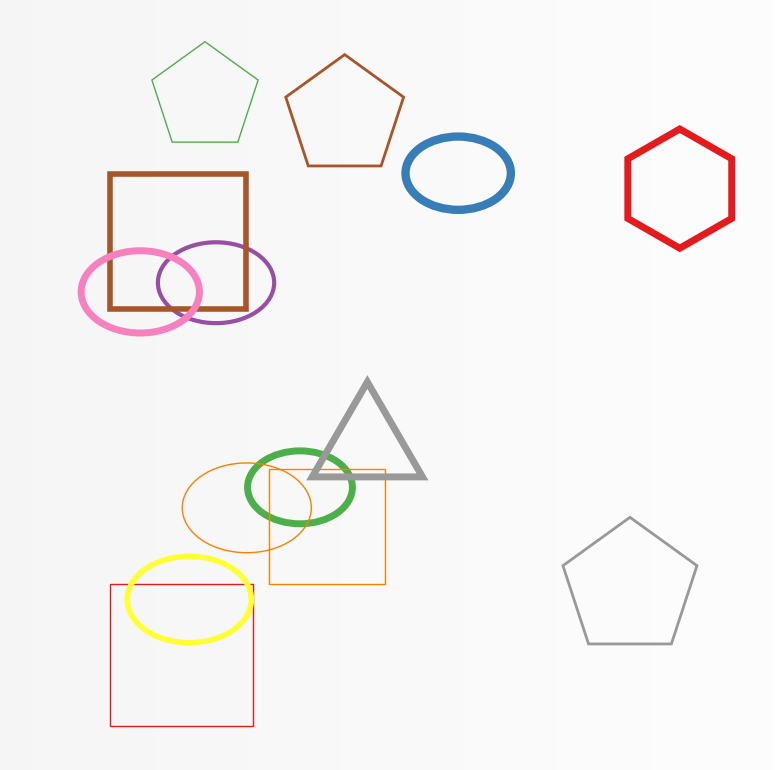[{"shape": "square", "thickness": 0.5, "radius": 0.46, "center": [0.235, 0.15]}, {"shape": "hexagon", "thickness": 2.5, "radius": 0.39, "center": [0.877, 0.755]}, {"shape": "oval", "thickness": 3, "radius": 0.34, "center": [0.591, 0.775]}, {"shape": "oval", "thickness": 2.5, "radius": 0.34, "center": [0.387, 0.367]}, {"shape": "pentagon", "thickness": 0.5, "radius": 0.36, "center": [0.265, 0.874]}, {"shape": "oval", "thickness": 1.5, "radius": 0.38, "center": [0.279, 0.633]}, {"shape": "square", "thickness": 0.5, "radius": 0.37, "center": [0.422, 0.316]}, {"shape": "oval", "thickness": 0.5, "radius": 0.42, "center": [0.318, 0.34]}, {"shape": "oval", "thickness": 2, "radius": 0.4, "center": [0.244, 0.221]}, {"shape": "pentagon", "thickness": 1, "radius": 0.4, "center": [0.445, 0.849]}, {"shape": "square", "thickness": 2, "radius": 0.44, "center": [0.23, 0.687]}, {"shape": "oval", "thickness": 2.5, "radius": 0.38, "center": [0.181, 0.621]}, {"shape": "pentagon", "thickness": 1, "radius": 0.45, "center": [0.813, 0.237]}, {"shape": "triangle", "thickness": 2.5, "radius": 0.41, "center": [0.474, 0.422]}]